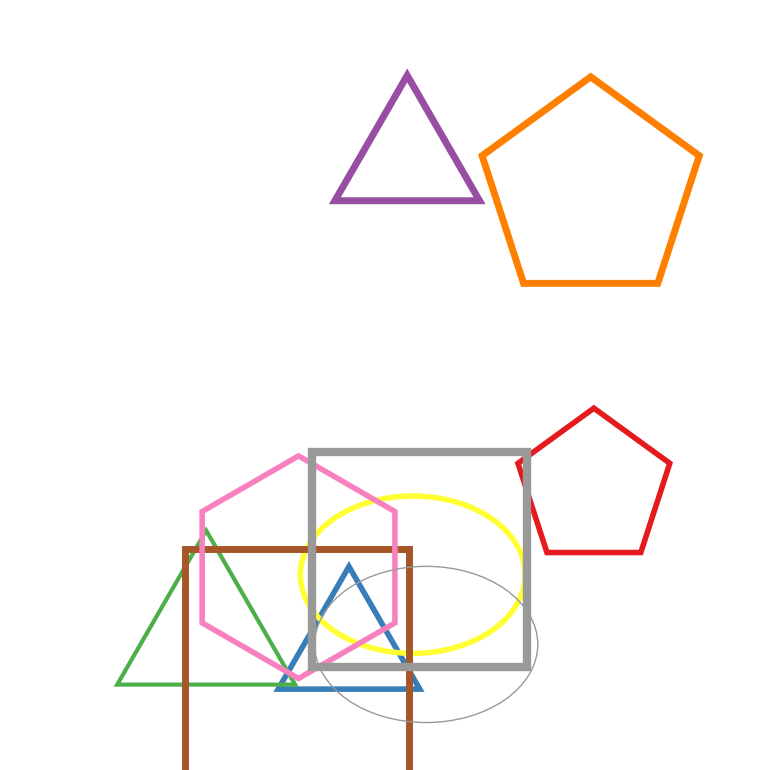[{"shape": "pentagon", "thickness": 2, "radius": 0.52, "center": [0.771, 0.366]}, {"shape": "triangle", "thickness": 2, "radius": 0.53, "center": [0.453, 0.158]}, {"shape": "triangle", "thickness": 1.5, "radius": 0.67, "center": [0.268, 0.178]}, {"shape": "triangle", "thickness": 2.5, "radius": 0.54, "center": [0.529, 0.794]}, {"shape": "pentagon", "thickness": 2.5, "radius": 0.74, "center": [0.767, 0.752]}, {"shape": "oval", "thickness": 2, "radius": 0.73, "center": [0.536, 0.254]}, {"shape": "square", "thickness": 2.5, "radius": 0.73, "center": [0.386, 0.142]}, {"shape": "hexagon", "thickness": 2, "radius": 0.72, "center": [0.388, 0.263]}, {"shape": "oval", "thickness": 0.5, "radius": 0.72, "center": [0.554, 0.163]}, {"shape": "square", "thickness": 3, "radius": 0.7, "center": [0.545, 0.273]}]